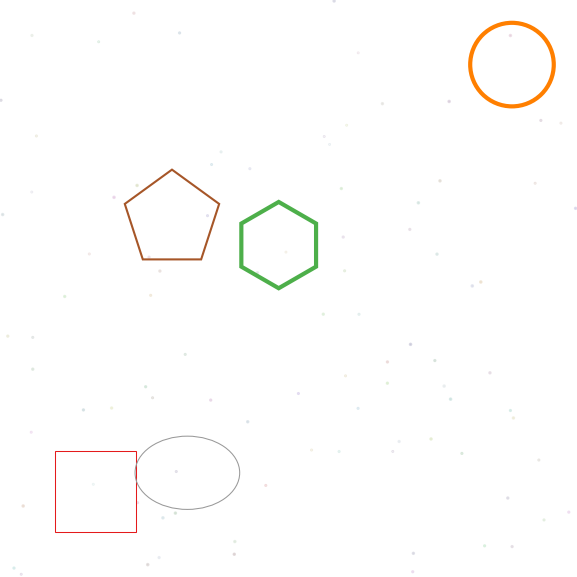[{"shape": "square", "thickness": 0.5, "radius": 0.35, "center": [0.166, 0.149]}, {"shape": "hexagon", "thickness": 2, "radius": 0.37, "center": [0.483, 0.575]}, {"shape": "circle", "thickness": 2, "radius": 0.36, "center": [0.887, 0.887]}, {"shape": "pentagon", "thickness": 1, "radius": 0.43, "center": [0.298, 0.619]}, {"shape": "oval", "thickness": 0.5, "radius": 0.45, "center": [0.324, 0.18]}]